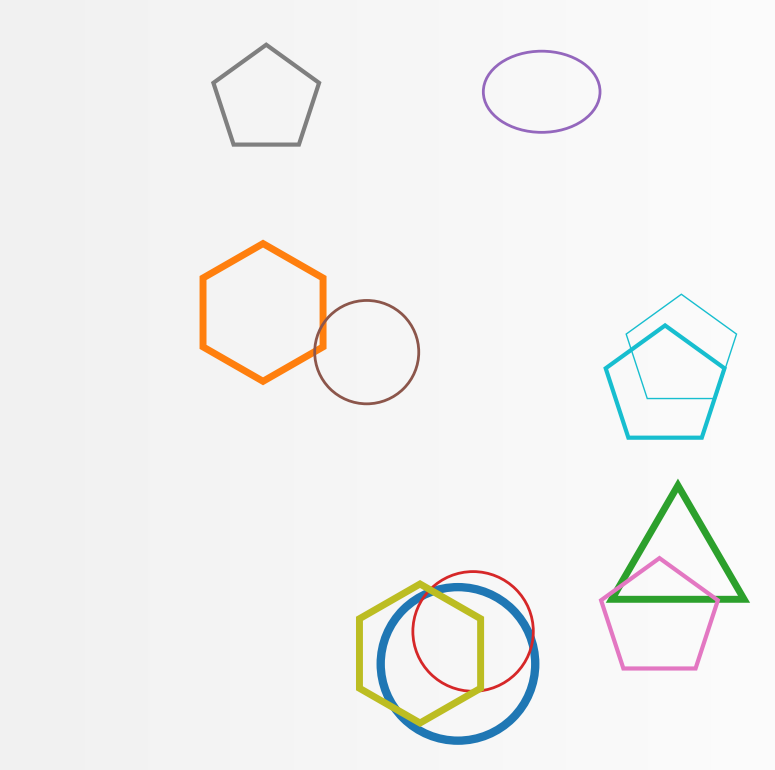[{"shape": "circle", "thickness": 3, "radius": 0.5, "center": [0.591, 0.138]}, {"shape": "hexagon", "thickness": 2.5, "radius": 0.45, "center": [0.339, 0.594]}, {"shape": "triangle", "thickness": 2.5, "radius": 0.49, "center": [0.875, 0.271]}, {"shape": "circle", "thickness": 1, "radius": 0.39, "center": [0.61, 0.18]}, {"shape": "oval", "thickness": 1, "radius": 0.38, "center": [0.699, 0.881]}, {"shape": "circle", "thickness": 1, "radius": 0.34, "center": [0.473, 0.543]}, {"shape": "pentagon", "thickness": 1.5, "radius": 0.4, "center": [0.851, 0.196]}, {"shape": "pentagon", "thickness": 1.5, "radius": 0.36, "center": [0.344, 0.87]}, {"shape": "hexagon", "thickness": 2.5, "radius": 0.45, "center": [0.542, 0.151]}, {"shape": "pentagon", "thickness": 1.5, "radius": 0.4, "center": [0.858, 0.497]}, {"shape": "pentagon", "thickness": 0.5, "radius": 0.37, "center": [0.879, 0.543]}]